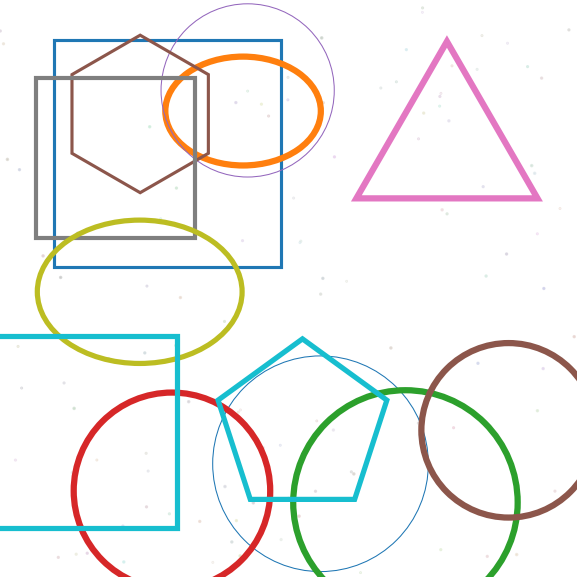[{"shape": "circle", "thickness": 0.5, "radius": 0.93, "center": [0.555, 0.196]}, {"shape": "square", "thickness": 1.5, "radius": 0.98, "center": [0.29, 0.733]}, {"shape": "oval", "thickness": 3, "radius": 0.67, "center": [0.421, 0.807]}, {"shape": "circle", "thickness": 3, "radius": 0.97, "center": [0.702, 0.129]}, {"shape": "circle", "thickness": 3, "radius": 0.85, "center": [0.298, 0.149]}, {"shape": "circle", "thickness": 0.5, "radius": 0.75, "center": [0.429, 0.843]}, {"shape": "hexagon", "thickness": 1.5, "radius": 0.68, "center": [0.243, 0.802]}, {"shape": "circle", "thickness": 3, "radius": 0.76, "center": [0.881, 0.254]}, {"shape": "triangle", "thickness": 3, "radius": 0.91, "center": [0.774, 0.746]}, {"shape": "square", "thickness": 2, "radius": 0.69, "center": [0.2, 0.726]}, {"shape": "oval", "thickness": 2.5, "radius": 0.89, "center": [0.242, 0.494]}, {"shape": "pentagon", "thickness": 2.5, "radius": 0.77, "center": [0.524, 0.259]}, {"shape": "square", "thickness": 2.5, "radius": 0.83, "center": [0.14, 0.251]}]